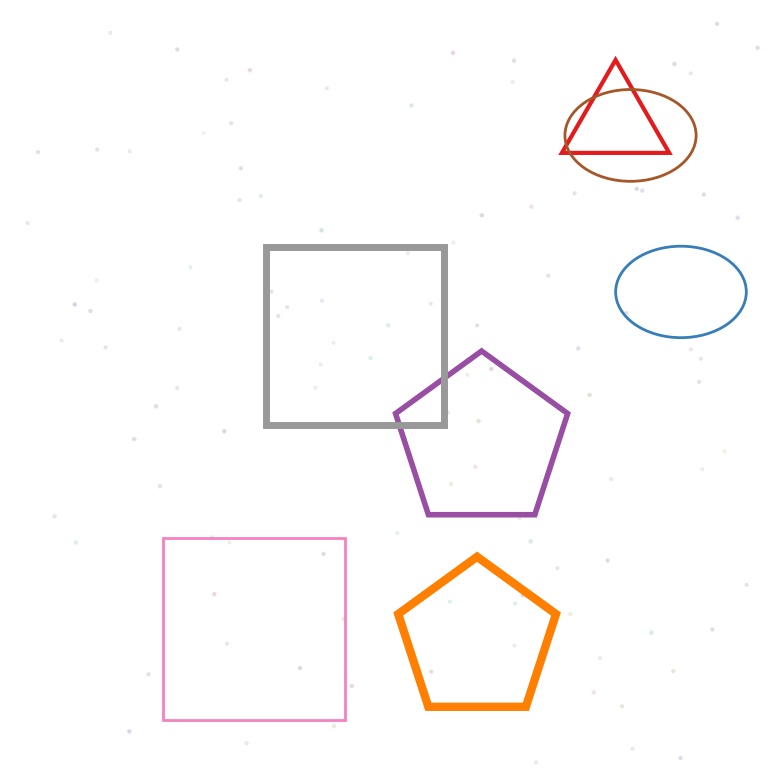[{"shape": "triangle", "thickness": 1.5, "radius": 0.4, "center": [0.799, 0.842]}, {"shape": "oval", "thickness": 1, "radius": 0.42, "center": [0.884, 0.621]}, {"shape": "pentagon", "thickness": 2, "radius": 0.59, "center": [0.625, 0.427]}, {"shape": "pentagon", "thickness": 3, "radius": 0.54, "center": [0.62, 0.169]}, {"shape": "oval", "thickness": 1, "radius": 0.43, "center": [0.819, 0.824]}, {"shape": "square", "thickness": 1, "radius": 0.59, "center": [0.33, 0.183]}, {"shape": "square", "thickness": 2.5, "radius": 0.58, "center": [0.461, 0.563]}]